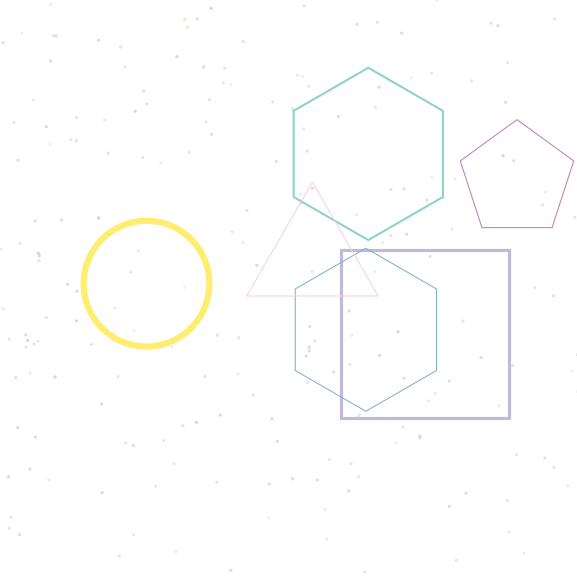[{"shape": "hexagon", "thickness": 1, "radius": 0.75, "center": [0.638, 0.733]}, {"shape": "square", "thickness": 1.5, "radius": 0.73, "center": [0.736, 0.42]}, {"shape": "hexagon", "thickness": 0.5, "radius": 0.71, "center": [0.634, 0.428]}, {"shape": "triangle", "thickness": 0.5, "radius": 0.66, "center": [0.541, 0.552]}, {"shape": "pentagon", "thickness": 0.5, "radius": 0.52, "center": [0.895, 0.689]}, {"shape": "circle", "thickness": 3, "radius": 0.54, "center": [0.254, 0.508]}]